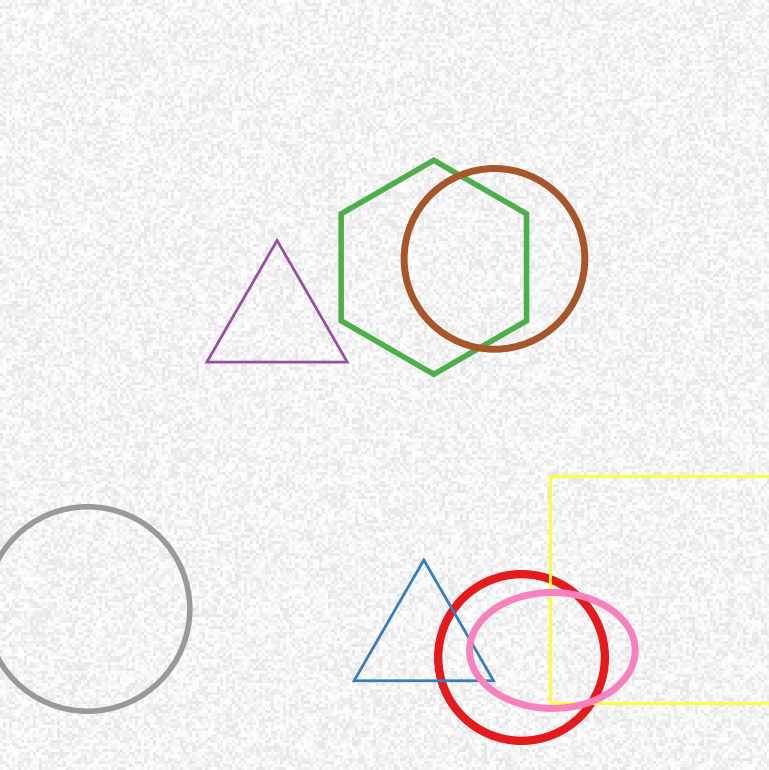[{"shape": "circle", "thickness": 3, "radius": 0.54, "center": [0.677, 0.146]}, {"shape": "triangle", "thickness": 1, "radius": 0.52, "center": [0.55, 0.168]}, {"shape": "hexagon", "thickness": 2, "radius": 0.69, "center": [0.563, 0.653]}, {"shape": "triangle", "thickness": 1, "radius": 0.53, "center": [0.36, 0.582]}, {"shape": "square", "thickness": 1, "radius": 0.74, "center": [0.862, 0.234]}, {"shape": "circle", "thickness": 2.5, "radius": 0.59, "center": [0.642, 0.664]}, {"shape": "oval", "thickness": 2.5, "radius": 0.54, "center": [0.717, 0.155]}, {"shape": "circle", "thickness": 2, "radius": 0.66, "center": [0.114, 0.209]}]